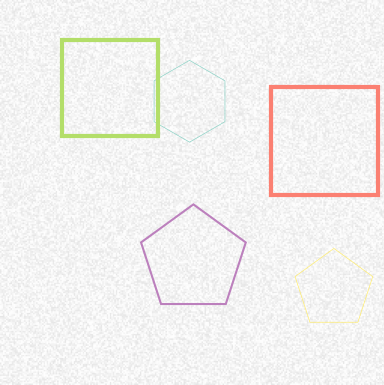[{"shape": "hexagon", "thickness": 0.5, "radius": 0.53, "center": [0.492, 0.737]}, {"shape": "square", "thickness": 3, "radius": 0.7, "center": [0.842, 0.634]}, {"shape": "square", "thickness": 3, "radius": 0.62, "center": [0.285, 0.772]}, {"shape": "pentagon", "thickness": 1.5, "radius": 0.72, "center": [0.502, 0.326]}, {"shape": "pentagon", "thickness": 0.5, "radius": 0.53, "center": [0.867, 0.249]}]